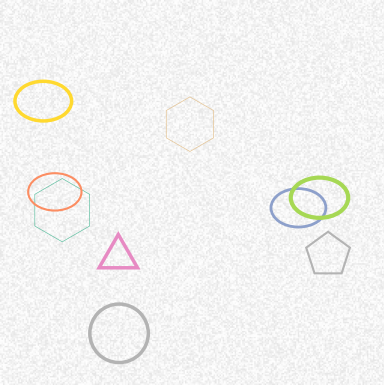[{"shape": "hexagon", "thickness": 0.5, "radius": 0.41, "center": [0.162, 0.454]}, {"shape": "oval", "thickness": 1.5, "radius": 0.35, "center": [0.142, 0.502]}, {"shape": "oval", "thickness": 2, "radius": 0.36, "center": [0.775, 0.46]}, {"shape": "triangle", "thickness": 2.5, "radius": 0.29, "center": [0.307, 0.333]}, {"shape": "oval", "thickness": 3, "radius": 0.37, "center": [0.83, 0.486]}, {"shape": "oval", "thickness": 2.5, "radius": 0.37, "center": [0.112, 0.737]}, {"shape": "hexagon", "thickness": 0.5, "radius": 0.35, "center": [0.493, 0.677]}, {"shape": "circle", "thickness": 2.5, "radius": 0.38, "center": [0.309, 0.134]}, {"shape": "pentagon", "thickness": 1.5, "radius": 0.3, "center": [0.852, 0.338]}]